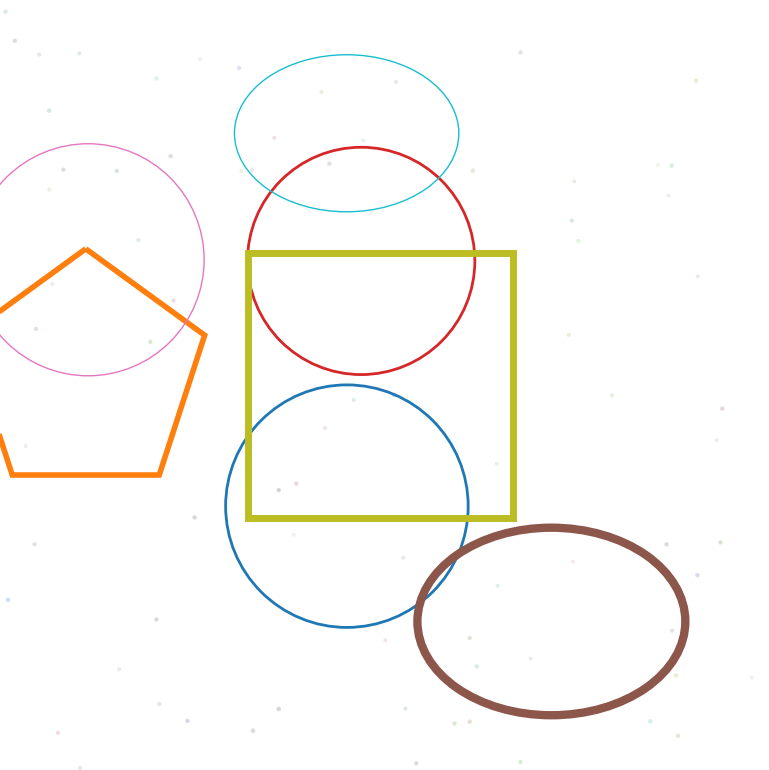[{"shape": "circle", "thickness": 1, "radius": 0.79, "center": [0.451, 0.343]}, {"shape": "pentagon", "thickness": 2, "radius": 0.81, "center": [0.111, 0.514]}, {"shape": "circle", "thickness": 1, "radius": 0.74, "center": [0.469, 0.661]}, {"shape": "oval", "thickness": 3, "radius": 0.87, "center": [0.716, 0.193]}, {"shape": "circle", "thickness": 0.5, "radius": 0.75, "center": [0.114, 0.663]}, {"shape": "square", "thickness": 2.5, "radius": 0.86, "center": [0.494, 0.499]}, {"shape": "oval", "thickness": 0.5, "radius": 0.73, "center": [0.45, 0.827]}]